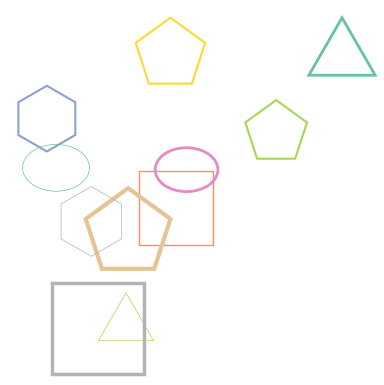[{"shape": "oval", "thickness": 0.5, "radius": 0.43, "center": [0.146, 0.564]}, {"shape": "triangle", "thickness": 2, "radius": 0.5, "center": [0.888, 0.854]}, {"shape": "square", "thickness": 1, "radius": 0.48, "center": [0.457, 0.46]}, {"shape": "hexagon", "thickness": 1.5, "radius": 0.43, "center": [0.122, 0.692]}, {"shape": "oval", "thickness": 2, "radius": 0.41, "center": [0.484, 0.559]}, {"shape": "pentagon", "thickness": 1.5, "radius": 0.42, "center": [0.717, 0.656]}, {"shape": "triangle", "thickness": 0.5, "radius": 0.41, "center": [0.327, 0.157]}, {"shape": "pentagon", "thickness": 1.5, "radius": 0.47, "center": [0.443, 0.859]}, {"shape": "pentagon", "thickness": 3, "radius": 0.58, "center": [0.333, 0.395]}, {"shape": "hexagon", "thickness": 0.5, "radius": 0.45, "center": [0.237, 0.425]}, {"shape": "square", "thickness": 2.5, "radius": 0.59, "center": [0.254, 0.147]}]